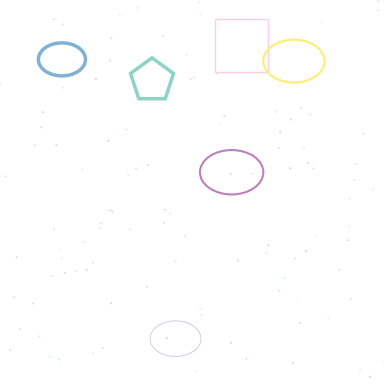[{"shape": "pentagon", "thickness": 2.5, "radius": 0.29, "center": [0.395, 0.791]}, {"shape": "oval", "thickness": 0.5, "radius": 0.33, "center": [0.456, 0.12]}, {"shape": "oval", "thickness": 2.5, "radius": 0.31, "center": [0.161, 0.846]}, {"shape": "square", "thickness": 1, "radius": 0.34, "center": [0.627, 0.881]}, {"shape": "oval", "thickness": 1.5, "radius": 0.41, "center": [0.602, 0.553]}, {"shape": "oval", "thickness": 1.5, "radius": 0.4, "center": [0.763, 0.841]}]